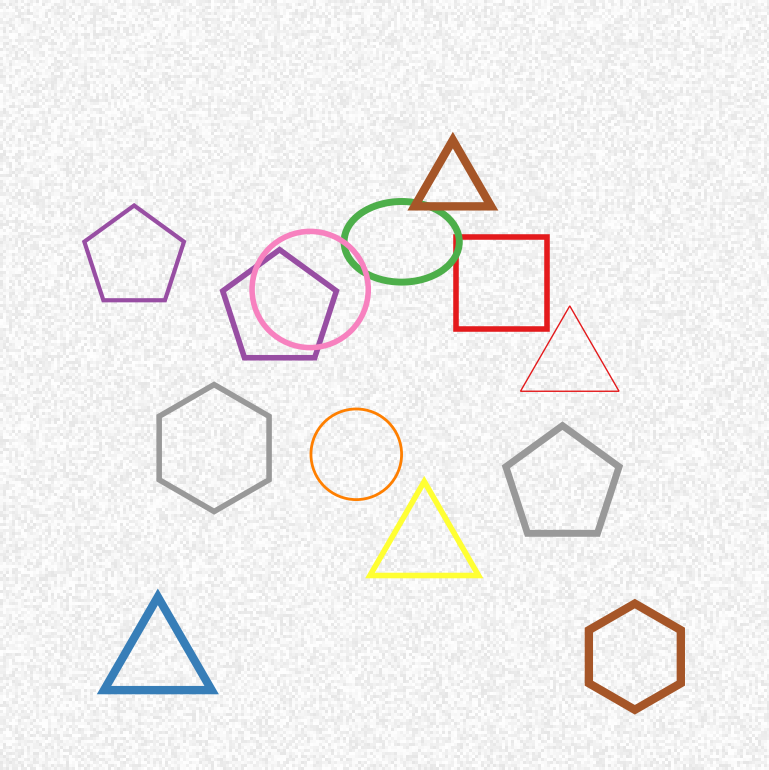[{"shape": "square", "thickness": 2, "radius": 0.3, "center": [0.652, 0.632]}, {"shape": "triangle", "thickness": 0.5, "radius": 0.37, "center": [0.74, 0.529]}, {"shape": "triangle", "thickness": 3, "radius": 0.4, "center": [0.205, 0.144]}, {"shape": "oval", "thickness": 2.5, "radius": 0.37, "center": [0.522, 0.686]}, {"shape": "pentagon", "thickness": 2, "radius": 0.39, "center": [0.363, 0.598]}, {"shape": "pentagon", "thickness": 1.5, "radius": 0.34, "center": [0.174, 0.665]}, {"shape": "circle", "thickness": 1, "radius": 0.29, "center": [0.463, 0.41]}, {"shape": "triangle", "thickness": 2, "radius": 0.41, "center": [0.551, 0.293]}, {"shape": "hexagon", "thickness": 3, "radius": 0.34, "center": [0.824, 0.147]}, {"shape": "triangle", "thickness": 3, "radius": 0.29, "center": [0.588, 0.761]}, {"shape": "circle", "thickness": 2, "radius": 0.38, "center": [0.403, 0.624]}, {"shape": "hexagon", "thickness": 2, "radius": 0.41, "center": [0.278, 0.418]}, {"shape": "pentagon", "thickness": 2.5, "radius": 0.39, "center": [0.73, 0.37]}]